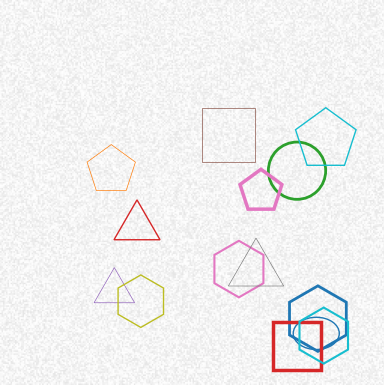[{"shape": "oval", "thickness": 1, "radius": 0.3, "center": [0.821, 0.134]}, {"shape": "hexagon", "thickness": 2, "radius": 0.43, "center": [0.826, 0.172]}, {"shape": "pentagon", "thickness": 0.5, "radius": 0.33, "center": [0.289, 0.559]}, {"shape": "circle", "thickness": 2, "radius": 0.37, "center": [0.771, 0.557]}, {"shape": "square", "thickness": 2.5, "radius": 0.31, "center": [0.771, 0.101]}, {"shape": "triangle", "thickness": 1, "radius": 0.34, "center": [0.356, 0.412]}, {"shape": "triangle", "thickness": 0.5, "radius": 0.3, "center": [0.297, 0.244]}, {"shape": "square", "thickness": 0.5, "radius": 0.35, "center": [0.593, 0.649]}, {"shape": "pentagon", "thickness": 2.5, "radius": 0.29, "center": [0.678, 0.503]}, {"shape": "hexagon", "thickness": 1.5, "radius": 0.37, "center": [0.621, 0.301]}, {"shape": "triangle", "thickness": 0.5, "radius": 0.42, "center": [0.665, 0.299]}, {"shape": "hexagon", "thickness": 1, "radius": 0.34, "center": [0.366, 0.218]}, {"shape": "hexagon", "thickness": 1.5, "radius": 0.36, "center": [0.841, 0.128]}, {"shape": "pentagon", "thickness": 1, "radius": 0.41, "center": [0.846, 0.638]}]